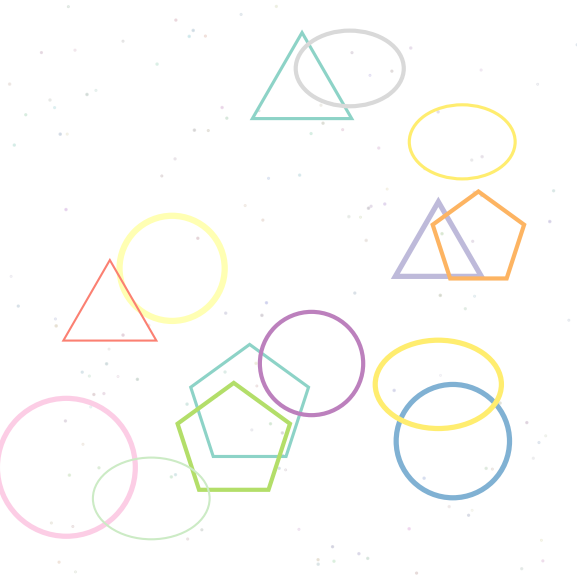[{"shape": "pentagon", "thickness": 1.5, "radius": 0.54, "center": [0.432, 0.295]}, {"shape": "triangle", "thickness": 1.5, "radius": 0.5, "center": [0.523, 0.843]}, {"shape": "circle", "thickness": 3, "radius": 0.46, "center": [0.298, 0.534]}, {"shape": "triangle", "thickness": 2.5, "radius": 0.43, "center": [0.759, 0.564]}, {"shape": "triangle", "thickness": 1, "radius": 0.46, "center": [0.19, 0.456]}, {"shape": "circle", "thickness": 2.5, "radius": 0.49, "center": [0.784, 0.235]}, {"shape": "pentagon", "thickness": 2, "radius": 0.42, "center": [0.828, 0.584]}, {"shape": "pentagon", "thickness": 2, "radius": 0.51, "center": [0.405, 0.234]}, {"shape": "circle", "thickness": 2.5, "radius": 0.6, "center": [0.115, 0.19]}, {"shape": "oval", "thickness": 2, "radius": 0.47, "center": [0.606, 0.881]}, {"shape": "circle", "thickness": 2, "radius": 0.45, "center": [0.539, 0.37]}, {"shape": "oval", "thickness": 1, "radius": 0.51, "center": [0.262, 0.136]}, {"shape": "oval", "thickness": 1.5, "radius": 0.46, "center": [0.8, 0.754]}, {"shape": "oval", "thickness": 2.5, "radius": 0.55, "center": [0.759, 0.334]}]